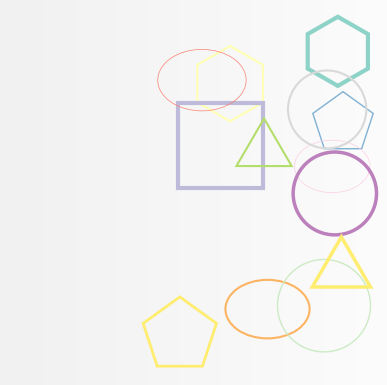[{"shape": "hexagon", "thickness": 3, "radius": 0.45, "center": [0.872, 0.867]}, {"shape": "hexagon", "thickness": 1.5, "radius": 0.49, "center": [0.594, 0.783]}, {"shape": "square", "thickness": 3, "radius": 0.55, "center": [0.569, 0.622]}, {"shape": "oval", "thickness": 0.5, "radius": 0.57, "center": [0.521, 0.792]}, {"shape": "pentagon", "thickness": 1, "radius": 0.41, "center": [0.885, 0.68]}, {"shape": "oval", "thickness": 1.5, "radius": 0.54, "center": [0.69, 0.197]}, {"shape": "triangle", "thickness": 1.5, "radius": 0.41, "center": [0.681, 0.61]}, {"shape": "oval", "thickness": 0.5, "radius": 0.49, "center": [0.857, 0.568]}, {"shape": "circle", "thickness": 1.5, "radius": 0.51, "center": [0.844, 0.716]}, {"shape": "circle", "thickness": 2.5, "radius": 0.54, "center": [0.864, 0.498]}, {"shape": "circle", "thickness": 1, "radius": 0.6, "center": [0.836, 0.206]}, {"shape": "pentagon", "thickness": 2, "radius": 0.5, "center": [0.464, 0.129]}, {"shape": "triangle", "thickness": 2.5, "radius": 0.43, "center": [0.881, 0.298]}]